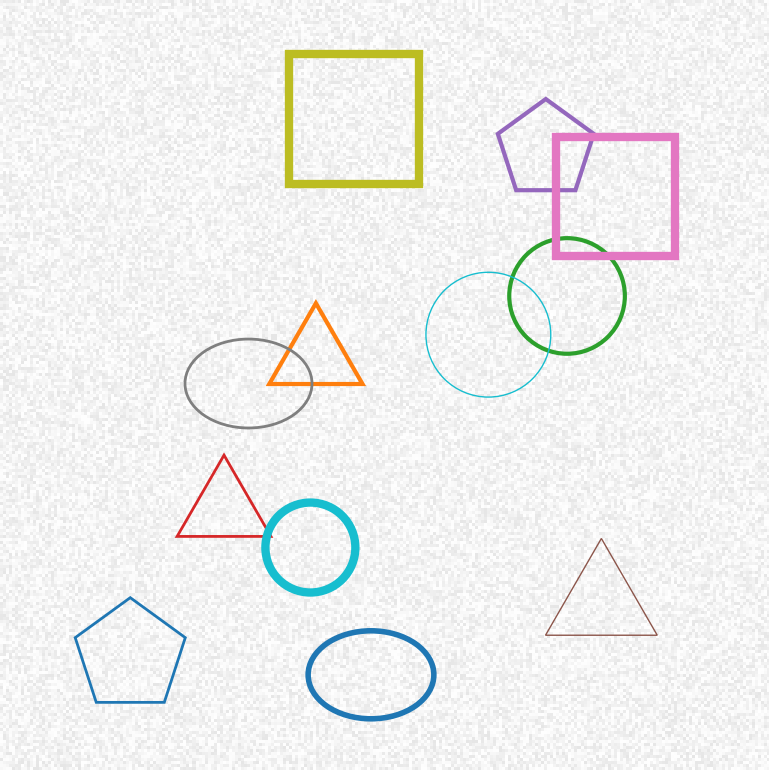[{"shape": "pentagon", "thickness": 1, "radius": 0.38, "center": [0.169, 0.149]}, {"shape": "oval", "thickness": 2, "radius": 0.41, "center": [0.482, 0.124]}, {"shape": "triangle", "thickness": 1.5, "radius": 0.35, "center": [0.41, 0.536]}, {"shape": "circle", "thickness": 1.5, "radius": 0.38, "center": [0.736, 0.616]}, {"shape": "triangle", "thickness": 1, "radius": 0.35, "center": [0.291, 0.339]}, {"shape": "pentagon", "thickness": 1.5, "radius": 0.33, "center": [0.709, 0.806]}, {"shape": "triangle", "thickness": 0.5, "radius": 0.42, "center": [0.781, 0.217]}, {"shape": "square", "thickness": 3, "radius": 0.39, "center": [0.799, 0.745]}, {"shape": "oval", "thickness": 1, "radius": 0.41, "center": [0.323, 0.502]}, {"shape": "square", "thickness": 3, "radius": 0.42, "center": [0.46, 0.845]}, {"shape": "circle", "thickness": 0.5, "radius": 0.41, "center": [0.634, 0.565]}, {"shape": "circle", "thickness": 3, "radius": 0.29, "center": [0.403, 0.289]}]